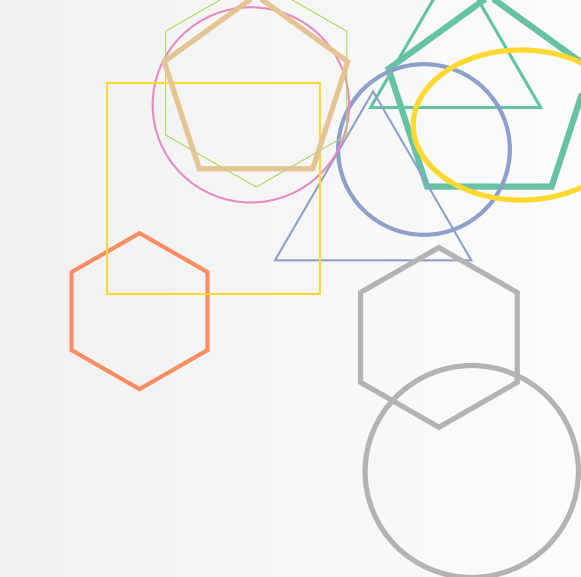[{"shape": "triangle", "thickness": 1.5, "radius": 0.84, "center": [0.784, 0.897]}, {"shape": "pentagon", "thickness": 3, "radius": 0.91, "center": [0.842, 0.824]}, {"shape": "hexagon", "thickness": 2, "radius": 0.68, "center": [0.24, 0.46]}, {"shape": "triangle", "thickness": 1, "radius": 0.98, "center": [0.642, 0.646]}, {"shape": "circle", "thickness": 2, "radius": 0.74, "center": [0.729, 0.74]}, {"shape": "circle", "thickness": 1, "radius": 0.85, "center": [0.432, 0.817]}, {"shape": "hexagon", "thickness": 0.5, "radius": 0.9, "center": [0.441, 0.855]}, {"shape": "square", "thickness": 1, "radius": 0.91, "center": [0.368, 0.673]}, {"shape": "oval", "thickness": 2.5, "radius": 0.93, "center": [0.897, 0.783]}, {"shape": "pentagon", "thickness": 2.5, "radius": 0.83, "center": [0.44, 0.841]}, {"shape": "hexagon", "thickness": 2.5, "radius": 0.78, "center": [0.755, 0.415]}, {"shape": "circle", "thickness": 2.5, "radius": 0.92, "center": [0.812, 0.183]}]